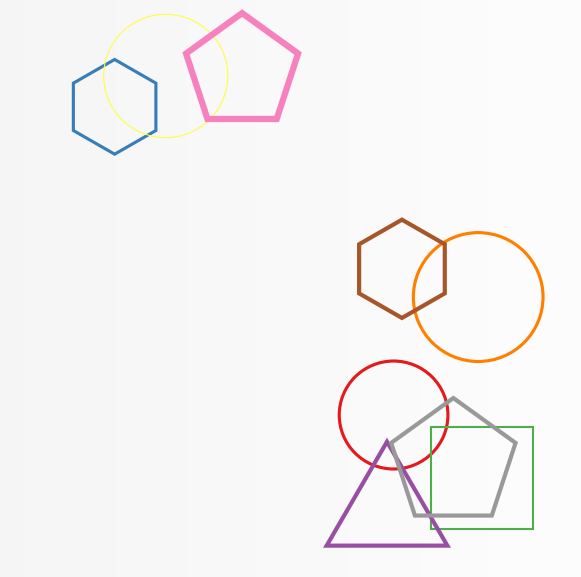[{"shape": "circle", "thickness": 1.5, "radius": 0.47, "center": [0.677, 0.28]}, {"shape": "hexagon", "thickness": 1.5, "radius": 0.41, "center": [0.197, 0.814]}, {"shape": "square", "thickness": 1, "radius": 0.44, "center": [0.829, 0.172]}, {"shape": "triangle", "thickness": 2, "radius": 0.6, "center": [0.666, 0.114]}, {"shape": "circle", "thickness": 1.5, "radius": 0.56, "center": [0.823, 0.485]}, {"shape": "circle", "thickness": 0.5, "radius": 0.53, "center": [0.285, 0.868]}, {"shape": "hexagon", "thickness": 2, "radius": 0.43, "center": [0.692, 0.534]}, {"shape": "pentagon", "thickness": 3, "radius": 0.51, "center": [0.416, 0.875]}, {"shape": "pentagon", "thickness": 2, "radius": 0.56, "center": [0.78, 0.197]}]